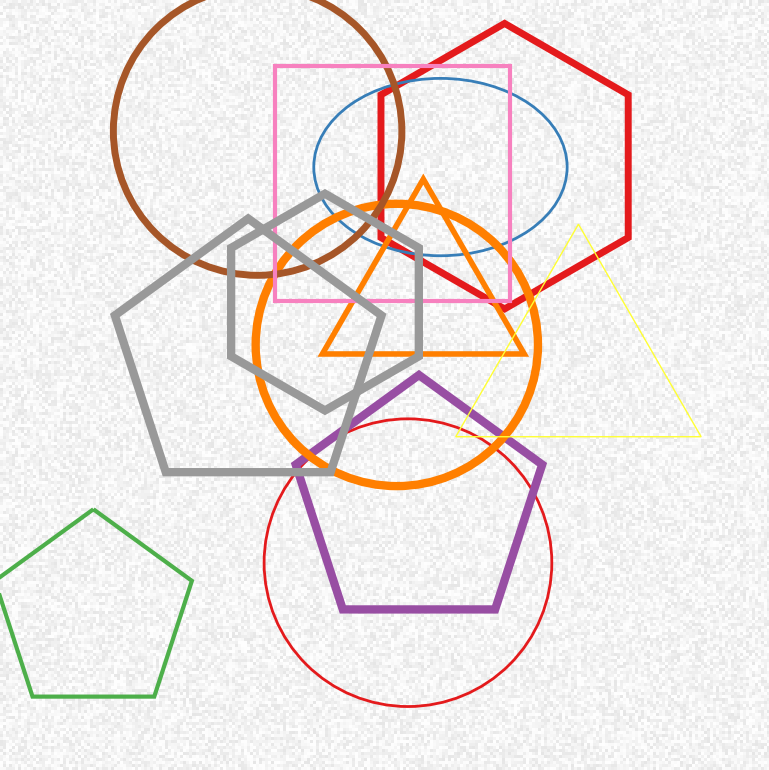[{"shape": "circle", "thickness": 1, "radius": 0.93, "center": [0.53, 0.269]}, {"shape": "hexagon", "thickness": 2.5, "radius": 0.93, "center": [0.655, 0.784]}, {"shape": "oval", "thickness": 1, "radius": 0.82, "center": [0.572, 0.783]}, {"shape": "pentagon", "thickness": 1.5, "radius": 0.67, "center": [0.121, 0.204]}, {"shape": "pentagon", "thickness": 3, "radius": 0.84, "center": [0.544, 0.345]}, {"shape": "triangle", "thickness": 2, "radius": 0.76, "center": [0.55, 0.616]}, {"shape": "circle", "thickness": 3, "radius": 0.92, "center": [0.515, 0.552]}, {"shape": "triangle", "thickness": 0.5, "radius": 0.92, "center": [0.751, 0.525]}, {"shape": "circle", "thickness": 2.5, "radius": 0.94, "center": [0.335, 0.83]}, {"shape": "square", "thickness": 1.5, "radius": 0.76, "center": [0.51, 0.761]}, {"shape": "pentagon", "thickness": 3, "radius": 0.91, "center": [0.322, 0.534]}, {"shape": "hexagon", "thickness": 3, "radius": 0.7, "center": [0.422, 0.608]}]